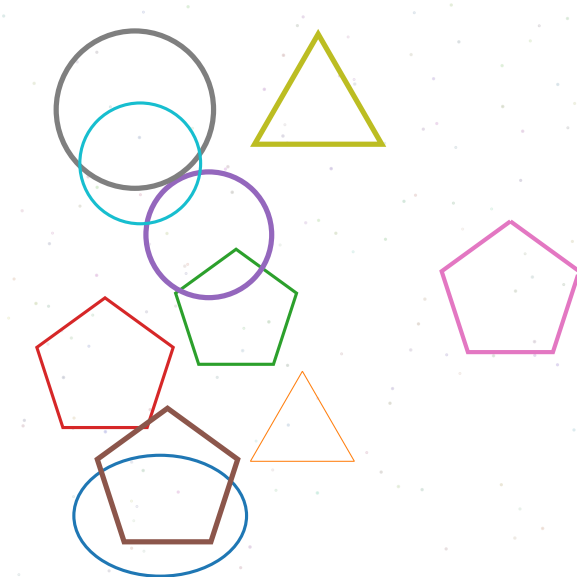[{"shape": "oval", "thickness": 1.5, "radius": 0.75, "center": [0.277, 0.106]}, {"shape": "triangle", "thickness": 0.5, "radius": 0.52, "center": [0.524, 0.252]}, {"shape": "pentagon", "thickness": 1.5, "radius": 0.55, "center": [0.409, 0.457]}, {"shape": "pentagon", "thickness": 1.5, "radius": 0.62, "center": [0.182, 0.359]}, {"shape": "circle", "thickness": 2.5, "radius": 0.54, "center": [0.362, 0.593]}, {"shape": "pentagon", "thickness": 2.5, "radius": 0.64, "center": [0.29, 0.164]}, {"shape": "pentagon", "thickness": 2, "radius": 0.63, "center": [0.884, 0.491]}, {"shape": "circle", "thickness": 2.5, "radius": 0.68, "center": [0.234, 0.809]}, {"shape": "triangle", "thickness": 2.5, "radius": 0.64, "center": [0.551, 0.813]}, {"shape": "circle", "thickness": 1.5, "radius": 0.52, "center": [0.243, 0.716]}]